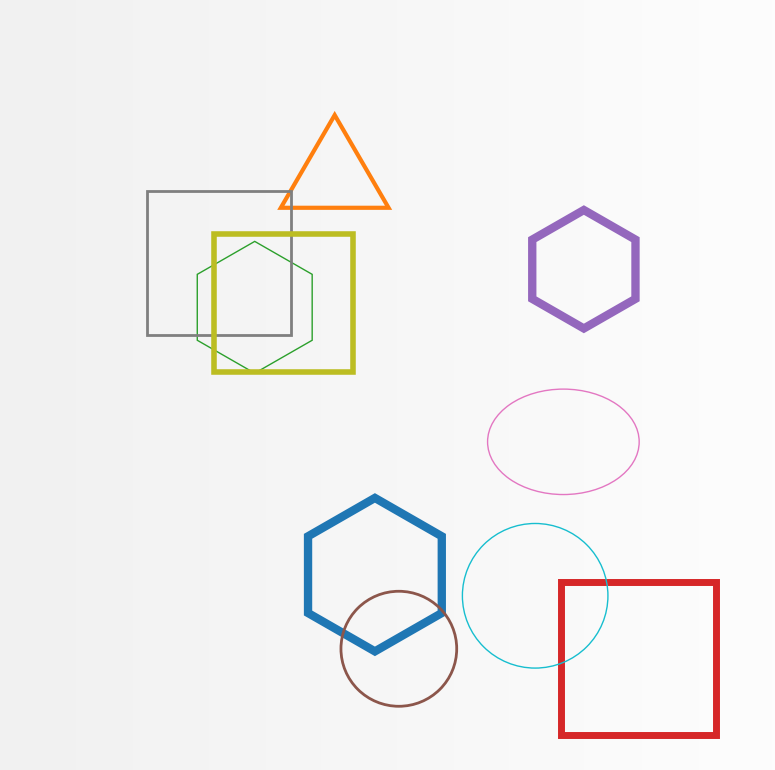[{"shape": "hexagon", "thickness": 3, "radius": 0.5, "center": [0.484, 0.254]}, {"shape": "triangle", "thickness": 1.5, "radius": 0.4, "center": [0.432, 0.77]}, {"shape": "hexagon", "thickness": 0.5, "radius": 0.43, "center": [0.329, 0.601]}, {"shape": "square", "thickness": 2.5, "radius": 0.5, "center": [0.824, 0.145]}, {"shape": "hexagon", "thickness": 3, "radius": 0.38, "center": [0.753, 0.65]}, {"shape": "circle", "thickness": 1, "radius": 0.37, "center": [0.515, 0.157]}, {"shape": "oval", "thickness": 0.5, "radius": 0.49, "center": [0.727, 0.426]}, {"shape": "square", "thickness": 1, "radius": 0.47, "center": [0.282, 0.658]}, {"shape": "square", "thickness": 2, "radius": 0.45, "center": [0.366, 0.607]}, {"shape": "circle", "thickness": 0.5, "radius": 0.47, "center": [0.691, 0.226]}]